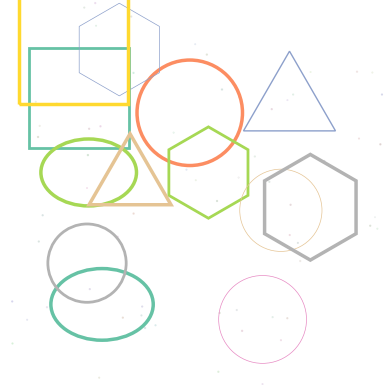[{"shape": "oval", "thickness": 2.5, "radius": 0.66, "center": [0.265, 0.209]}, {"shape": "square", "thickness": 2, "radius": 0.65, "center": [0.205, 0.745]}, {"shape": "circle", "thickness": 2.5, "radius": 0.68, "center": [0.493, 0.707]}, {"shape": "hexagon", "thickness": 0.5, "radius": 0.6, "center": [0.31, 0.871]}, {"shape": "triangle", "thickness": 1, "radius": 0.69, "center": [0.752, 0.729]}, {"shape": "circle", "thickness": 0.5, "radius": 0.57, "center": [0.682, 0.17]}, {"shape": "hexagon", "thickness": 2, "radius": 0.59, "center": [0.541, 0.552]}, {"shape": "oval", "thickness": 2.5, "radius": 0.62, "center": [0.23, 0.552]}, {"shape": "square", "thickness": 2.5, "radius": 0.71, "center": [0.192, 0.871]}, {"shape": "circle", "thickness": 0.5, "radius": 0.53, "center": [0.73, 0.454]}, {"shape": "triangle", "thickness": 2.5, "radius": 0.61, "center": [0.338, 0.53]}, {"shape": "hexagon", "thickness": 2.5, "radius": 0.69, "center": [0.806, 0.462]}, {"shape": "circle", "thickness": 2, "radius": 0.51, "center": [0.226, 0.317]}]